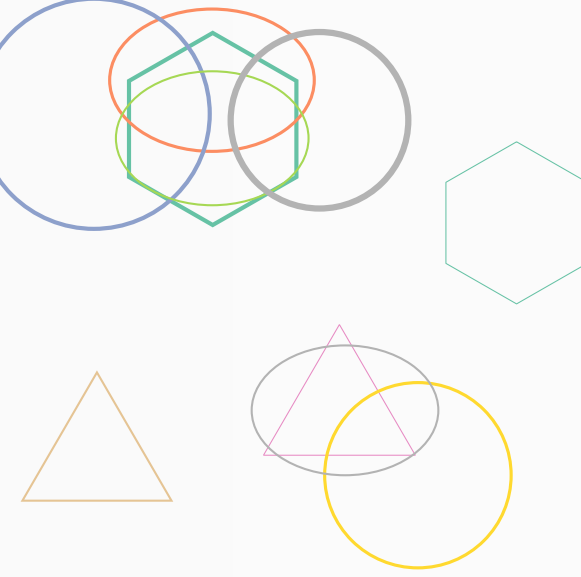[{"shape": "hexagon", "thickness": 0.5, "radius": 0.7, "center": [0.889, 0.613]}, {"shape": "hexagon", "thickness": 2, "radius": 0.83, "center": [0.366, 0.776]}, {"shape": "oval", "thickness": 1.5, "radius": 0.88, "center": [0.365, 0.86]}, {"shape": "circle", "thickness": 2, "radius": 1.0, "center": [0.162, 0.802]}, {"shape": "triangle", "thickness": 0.5, "radius": 0.75, "center": [0.584, 0.286]}, {"shape": "oval", "thickness": 1, "radius": 0.83, "center": [0.365, 0.76]}, {"shape": "circle", "thickness": 1.5, "radius": 0.8, "center": [0.719, 0.176]}, {"shape": "triangle", "thickness": 1, "radius": 0.74, "center": [0.167, 0.206]}, {"shape": "circle", "thickness": 3, "radius": 0.76, "center": [0.55, 0.791]}, {"shape": "oval", "thickness": 1, "radius": 0.8, "center": [0.594, 0.289]}]